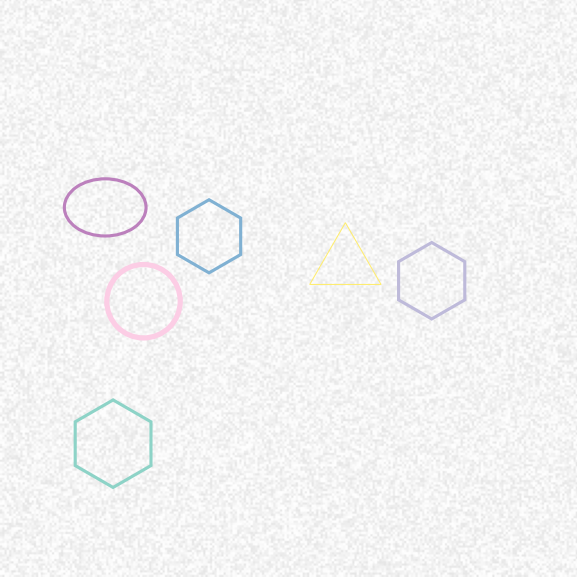[{"shape": "hexagon", "thickness": 1.5, "radius": 0.38, "center": [0.196, 0.231]}, {"shape": "hexagon", "thickness": 1.5, "radius": 0.33, "center": [0.748, 0.513]}, {"shape": "hexagon", "thickness": 1.5, "radius": 0.32, "center": [0.362, 0.59]}, {"shape": "circle", "thickness": 2.5, "radius": 0.32, "center": [0.249, 0.478]}, {"shape": "oval", "thickness": 1.5, "radius": 0.35, "center": [0.182, 0.64]}, {"shape": "triangle", "thickness": 0.5, "radius": 0.36, "center": [0.598, 0.542]}]